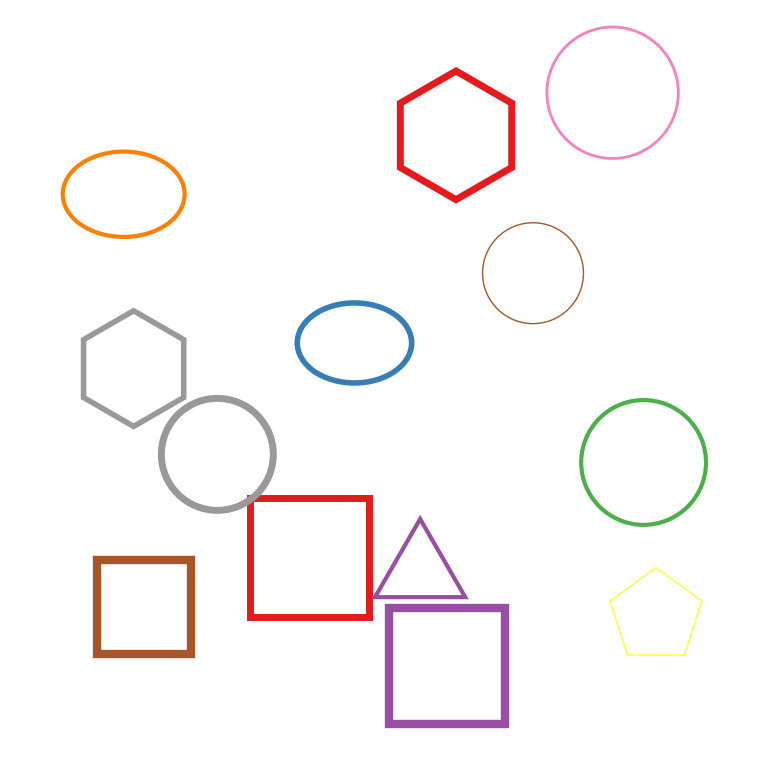[{"shape": "square", "thickness": 2.5, "radius": 0.39, "center": [0.402, 0.276]}, {"shape": "hexagon", "thickness": 2.5, "radius": 0.42, "center": [0.592, 0.824]}, {"shape": "oval", "thickness": 2, "radius": 0.37, "center": [0.46, 0.555]}, {"shape": "circle", "thickness": 1.5, "radius": 0.41, "center": [0.836, 0.399]}, {"shape": "triangle", "thickness": 1.5, "radius": 0.34, "center": [0.546, 0.258]}, {"shape": "square", "thickness": 3, "radius": 0.37, "center": [0.581, 0.135]}, {"shape": "oval", "thickness": 1.5, "radius": 0.4, "center": [0.161, 0.748]}, {"shape": "pentagon", "thickness": 0.5, "radius": 0.31, "center": [0.852, 0.2]}, {"shape": "square", "thickness": 3, "radius": 0.31, "center": [0.187, 0.212]}, {"shape": "circle", "thickness": 0.5, "radius": 0.33, "center": [0.692, 0.645]}, {"shape": "circle", "thickness": 1, "radius": 0.43, "center": [0.796, 0.88]}, {"shape": "circle", "thickness": 2.5, "radius": 0.36, "center": [0.282, 0.41]}, {"shape": "hexagon", "thickness": 2, "radius": 0.38, "center": [0.174, 0.521]}]